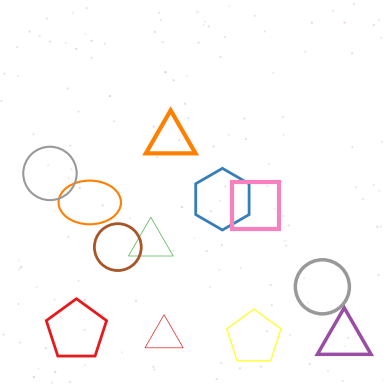[{"shape": "pentagon", "thickness": 2, "radius": 0.41, "center": [0.199, 0.142]}, {"shape": "triangle", "thickness": 0.5, "radius": 0.29, "center": [0.426, 0.125]}, {"shape": "hexagon", "thickness": 2, "radius": 0.4, "center": [0.578, 0.483]}, {"shape": "triangle", "thickness": 0.5, "radius": 0.34, "center": [0.392, 0.369]}, {"shape": "triangle", "thickness": 2.5, "radius": 0.4, "center": [0.894, 0.12]}, {"shape": "oval", "thickness": 1.5, "radius": 0.41, "center": [0.233, 0.474]}, {"shape": "triangle", "thickness": 3, "radius": 0.37, "center": [0.443, 0.639]}, {"shape": "pentagon", "thickness": 1, "radius": 0.37, "center": [0.659, 0.123]}, {"shape": "circle", "thickness": 2, "radius": 0.3, "center": [0.306, 0.358]}, {"shape": "square", "thickness": 3, "radius": 0.31, "center": [0.664, 0.466]}, {"shape": "circle", "thickness": 1.5, "radius": 0.35, "center": [0.13, 0.55]}, {"shape": "circle", "thickness": 2.5, "radius": 0.35, "center": [0.837, 0.255]}]